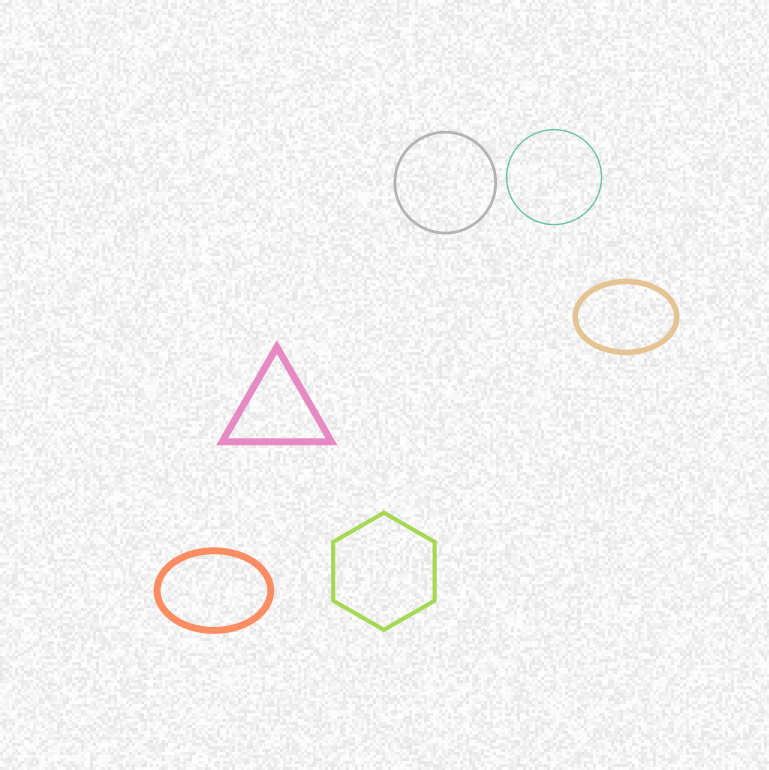[{"shape": "circle", "thickness": 0.5, "radius": 0.31, "center": [0.72, 0.77]}, {"shape": "oval", "thickness": 2.5, "radius": 0.37, "center": [0.278, 0.233]}, {"shape": "triangle", "thickness": 2.5, "radius": 0.41, "center": [0.36, 0.467]}, {"shape": "hexagon", "thickness": 1.5, "radius": 0.38, "center": [0.499, 0.258]}, {"shape": "oval", "thickness": 2, "radius": 0.33, "center": [0.813, 0.588]}, {"shape": "circle", "thickness": 1, "radius": 0.33, "center": [0.578, 0.763]}]